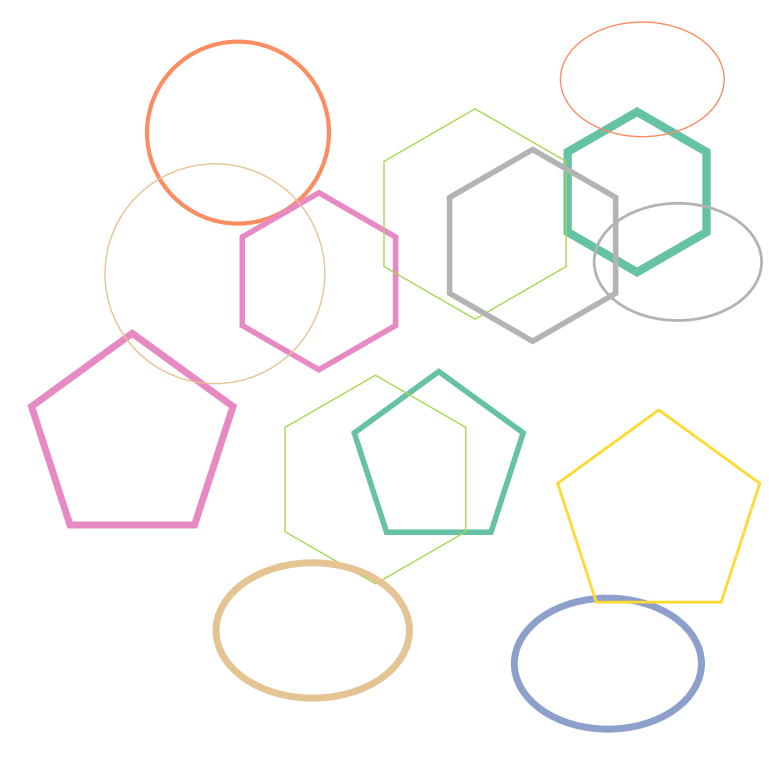[{"shape": "pentagon", "thickness": 2, "radius": 0.58, "center": [0.57, 0.402]}, {"shape": "hexagon", "thickness": 3, "radius": 0.52, "center": [0.827, 0.751]}, {"shape": "oval", "thickness": 0.5, "radius": 0.53, "center": [0.834, 0.897]}, {"shape": "circle", "thickness": 1.5, "radius": 0.59, "center": [0.309, 0.828]}, {"shape": "oval", "thickness": 2.5, "radius": 0.61, "center": [0.789, 0.138]}, {"shape": "pentagon", "thickness": 2.5, "radius": 0.69, "center": [0.172, 0.43]}, {"shape": "hexagon", "thickness": 2, "radius": 0.57, "center": [0.414, 0.635]}, {"shape": "hexagon", "thickness": 0.5, "radius": 0.68, "center": [0.617, 0.722]}, {"shape": "hexagon", "thickness": 0.5, "radius": 0.68, "center": [0.488, 0.377]}, {"shape": "pentagon", "thickness": 1, "radius": 0.69, "center": [0.856, 0.33]}, {"shape": "circle", "thickness": 0.5, "radius": 0.71, "center": [0.279, 0.645]}, {"shape": "oval", "thickness": 2.5, "radius": 0.63, "center": [0.406, 0.181]}, {"shape": "hexagon", "thickness": 2, "radius": 0.62, "center": [0.692, 0.681]}, {"shape": "oval", "thickness": 1, "radius": 0.54, "center": [0.88, 0.66]}]